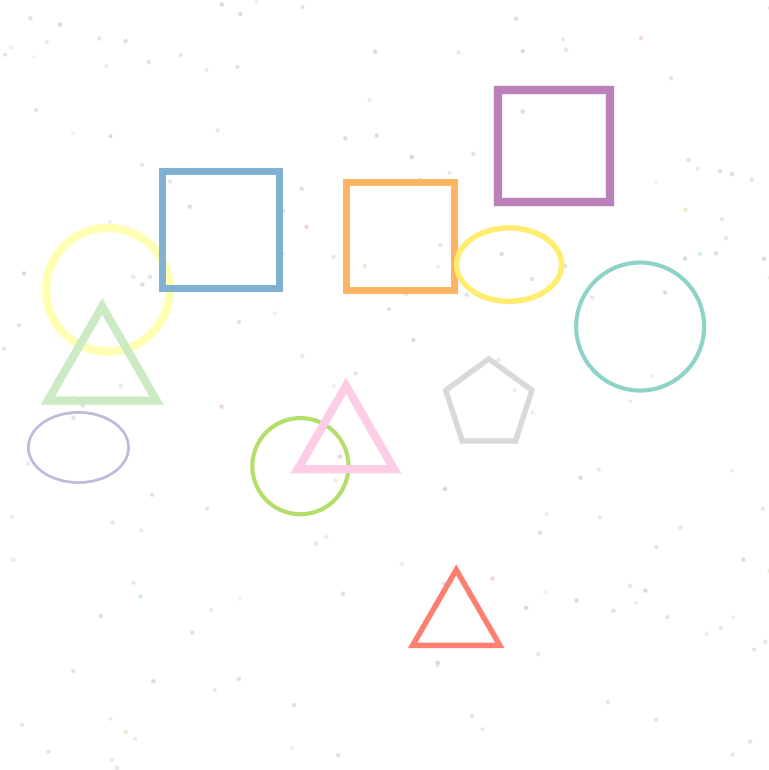[{"shape": "circle", "thickness": 1.5, "radius": 0.42, "center": [0.831, 0.576]}, {"shape": "circle", "thickness": 3, "radius": 0.4, "center": [0.14, 0.624]}, {"shape": "oval", "thickness": 1, "radius": 0.33, "center": [0.102, 0.419]}, {"shape": "triangle", "thickness": 2, "radius": 0.33, "center": [0.593, 0.195]}, {"shape": "square", "thickness": 2.5, "radius": 0.38, "center": [0.287, 0.702]}, {"shape": "square", "thickness": 2.5, "radius": 0.35, "center": [0.519, 0.694]}, {"shape": "circle", "thickness": 1.5, "radius": 0.31, "center": [0.39, 0.395]}, {"shape": "triangle", "thickness": 3, "radius": 0.36, "center": [0.449, 0.427]}, {"shape": "pentagon", "thickness": 2, "radius": 0.29, "center": [0.635, 0.475]}, {"shape": "square", "thickness": 3, "radius": 0.36, "center": [0.72, 0.81]}, {"shape": "triangle", "thickness": 3, "radius": 0.41, "center": [0.133, 0.52]}, {"shape": "oval", "thickness": 2, "radius": 0.34, "center": [0.661, 0.656]}]